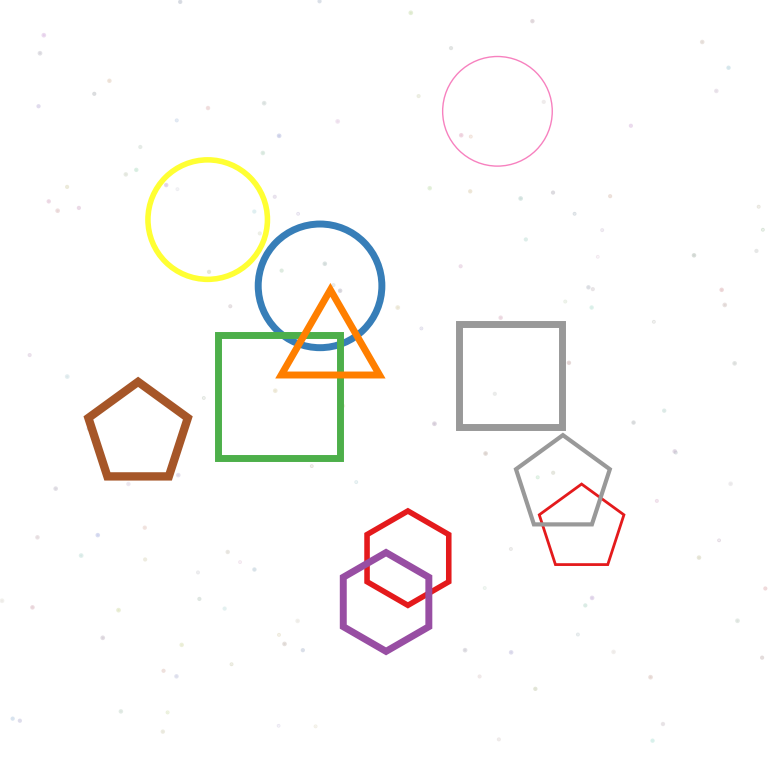[{"shape": "hexagon", "thickness": 2, "radius": 0.31, "center": [0.53, 0.275]}, {"shape": "pentagon", "thickness": 1, "radius": 0.29, "center": [0.755, 0.314]}, {"shape": "circle", "thickness": 2.5, "radius": 0.4, "center": [0.416, 0.629]}, {"shape": "square", "thickness": 2.5, "radius": 0.4, "center": [0.362, 0.485]}, {"shape": "hexagon", "thickness": 2.5, "radius": 0.32, "center": [0.501, 0.218]}, {"shape": "triangle", "thickness": 2.5, "radius": 0.37, "center": [0.429, 0.55]}, {"shape": "circle", "thickness": 2, "radius": 0.39, "center": [0.27, 0.715]}, {"shape": "pentagon", "thickness": 3, "radius": 0.34, "center": [0.179, 0.436]}, {"shape": "circle", "thickness": 0.5, "radius": 0.36, "center": [0.646, 0.855]}, {"shape": "pentagon", "thickness": 1.5, "radius": 0.32, "center": [0.731, 0.371]}, {"shape": "square", "thickness": 2.5, "radius": 0.33, "center": [0.663, 0.513]}]